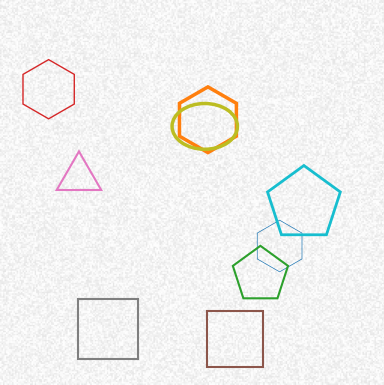[{"shape": "hexagon", "thickness": 0.5, "radius": 0.34, "center": [0.726, 0.361]}, {"shape": "hexagon", "thickness": 2.5, "radius": 0.43, "center": [0.54, 0.689]}, {"shape": "pentagon", "thickness": 1.5, "radius": 0.38, "center": [0.676, 0.286]}, {"shape": "hexagon", "thickness": 1, "radius": 0.38, "center": [0.126, 0.768]}, {"shape": "square", "thickness": 1.5, "radius": 0.36, "center": [0.61, 0.119]}, {"shape": "triangle", "thickness": 1.5, "radius": 0.33, "center": [0.205, 0.54]}, {"shape": "square", "thickness": 1.5, "radius": 0.39, "center": [0.281, 0.145]}, {"shape": "oval", "thickness": 2.5, "radius": 0.42, "center": [0.532, 0.672]}, {"shape": "pentagon", "thickness": 2, "radius": 0.5, "center": [0.789, 0.471]}]